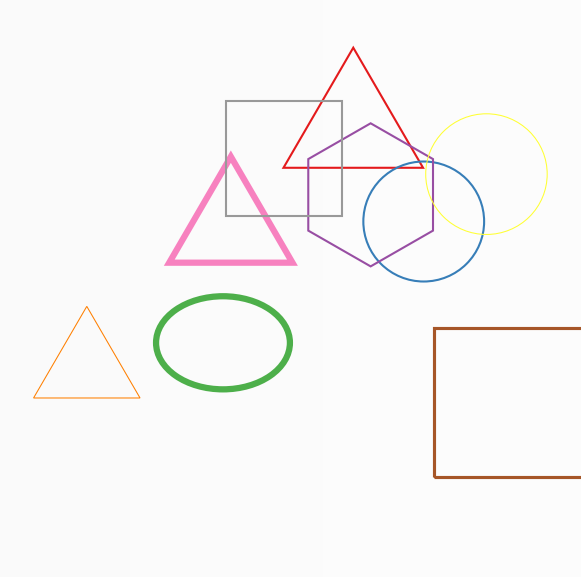[{"shape": "triangle", "thickness": 1, "radius": 0.69, "center": [0.608, 0.778]}, {"shape": "circle", "thickness": 1, "radius": 0.52, "center": [0.729, 0.616]}, {"shape": "oval", "thickness": 3, "radius": 0.58, "center": [0.384, 0.406]}, {"shape": "hexagon", "thickness": 1, "radius": 0.62, "center": [0.638, 0.662]}, {"shape": "triangle", "thickness": 0.5, "radius": 0.53, "center": [0.149, 0.363]}, {"shape": "circle", "thickness": 0.5, "radius": 0.52, "center": [0.837, 0.698]}, {"shape": "square", "thickness": 1.5, "radius": 0.65, "center": [0.877, 0.302]}, {"shape": "triangle", "thickness": 3, "radius": 0.61, "center": [0.397, 0.605]}, {"shape": "square", "thickness": 1, "radius": 0.5, "center": [0.489, 0.725]}]